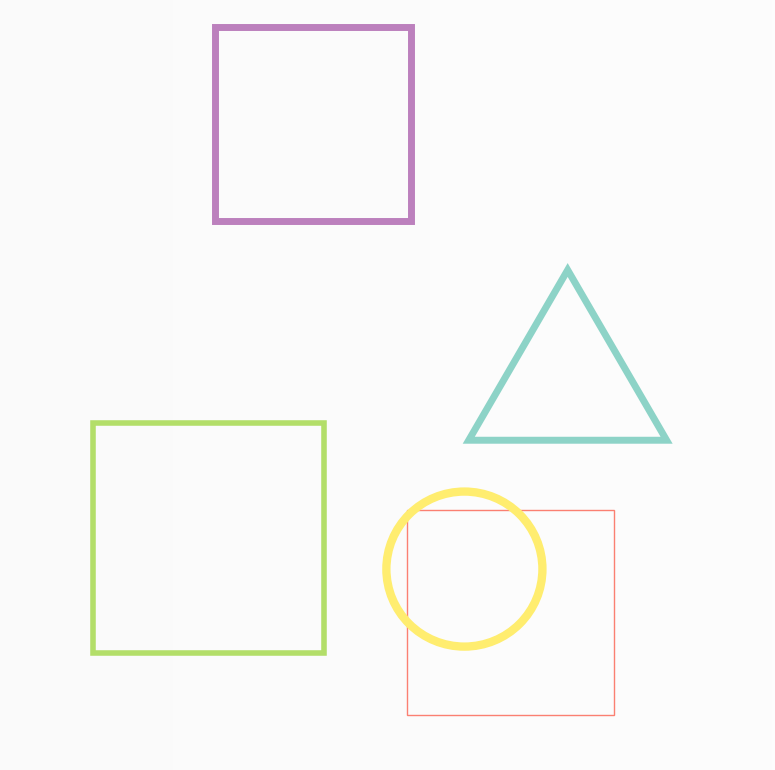[{"shape": "triangle", "thickness": 2.5, "radius": 0.74, "center": [0.732, 0.502]}, {"shape": "square", "thickness": 0.5, "radius": 0.67, "center": [0.659, 0.204]}, {"shape": "square", "thickness": 2, "radius": 0.75, "center": [0.269, 0.301]}, {"shape": "square", "thickness": 2.5, "radius": 0.63, "center": [0.404, 0.839]}, {"shape": "circle", "thickness": 3, "radius": 0.5, "center": [0.599, 0.261]}]